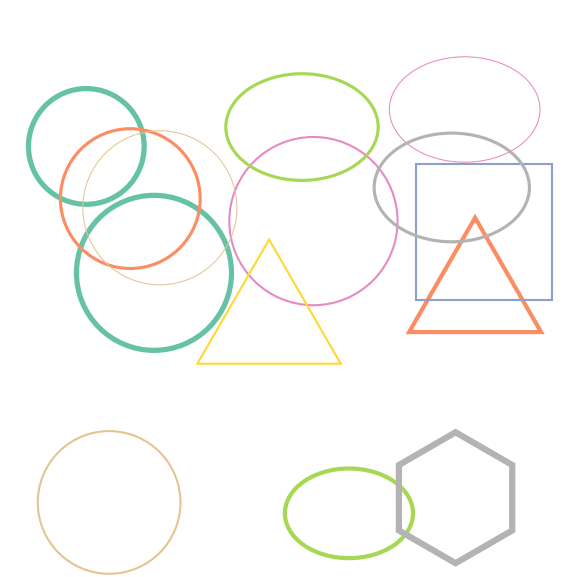[{"shape": "circle", "thickness": 2.5, "radius": 0.67, "center": [0.267, 0.527]}, {"shape": "circle", "thickness": 2.5, "radius": 0.5, "center": [0.149, 0.746]}, {"shape": "triangle", "thickness": 2, "radius": 0.66, "center": [0.823, 0.49]}, {"shape": "circle", "thickness": 1.5, "radius": 0.6, "center": [0.226, 0.655]}, {"shape": "square", "thickness": 1, "radius": 0.59, "center": [0.839, 0.598]}, {"shape": "circle", "thickness": 1, "radius": 0.73, "center": [0.543, 0.616]}, {"shape": "oval", "thickness": 0.5, "radius": 0.65, "center": [0.805, 0.809]}, {"shape": "oval", "thickness": 2, "radius": 0.55, "center": [0.604, 0.11]}, {"shape": "oval", "thickness": 1.5, "radius": 0.66, "center": [0.523, 0.779]}, {"shape": "triangle", "thickness": 1, "radius": 0.72, "center": [0.466, 0.441]}, {"shape": "circle", "thickness": 0.5, "radius": 0.67, "center": [0.277, 0.639]}, {"shape": "circle", "thickness": 1, "radius": 0.62, "center": [0.189, 0.129]}, {"shape": "hexagon", "thickness": 3, "radius": 0.57, "center": [0.789, 0.137]}, {"shape": "oval", "thickness": 1.5, "radius": 0.67, "center": [0.782, 0.675]}]